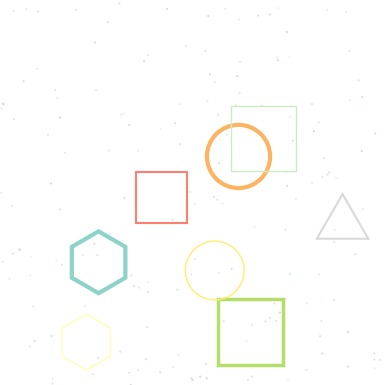[{"shape": "hexagon", "thickness": 3, "radius": 0.4, "center": [0.256, 0.319]}, {"shape": "hexagon", "thickness": 1, "radius": 0.36, "center": [0.224, 0.111]}, {"shape": "square", "thickness": 1.5, "radius": 0.34, "center": [0.419, 0.487]}, {"shape": "circle", "thickness": 3, "radius": 0.41, "center": [0.62, 0.594]}, {"shape": "square", "thickness": 2.5, "radius": 0.43, "center": [0.65, 0.138]}, {"shape": "triangle", "thickness": 1.5, "radius": 0.39, "center": [0.89, 0.419]}, {"shape": "square", "thickness": 1, "radius": 0.43, "center": [0.685, 0.64]}, {"shape": "circle", "thickness": 1, "radius": 0.38, "center": [0.558, 0.297]}]